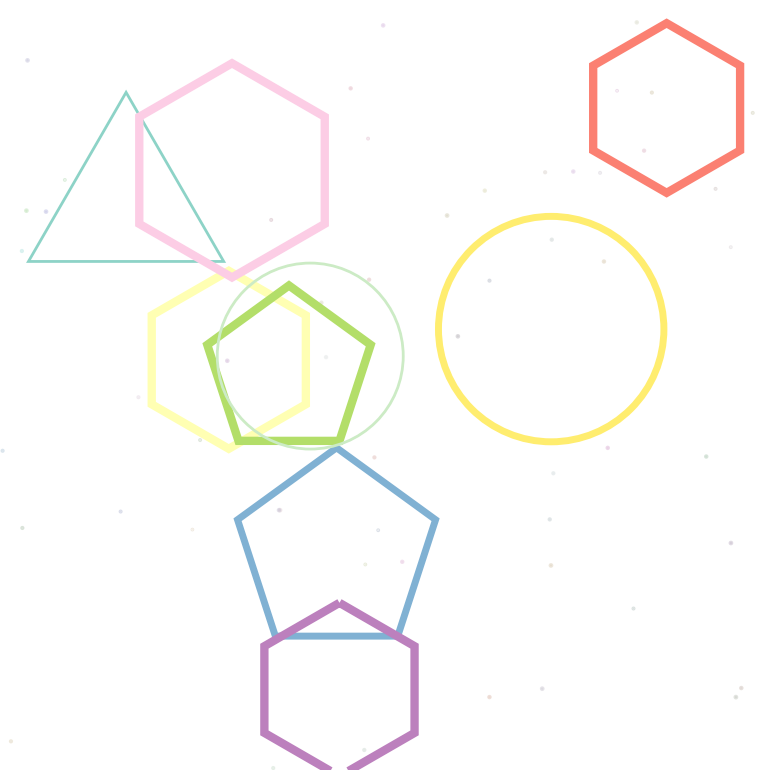[{"shape": "triangle", "thickness": 1, "radius": 0.73, "center": [0.164, 0.734]}, {"shape": "hexagon", "thickness": 3, "radius": 0.58, "center": [0.297, 0.533]}, {"shape": "hexagon", "thickness": 3, "radius": 0.55, "center": [0.866, 0.86]}, {"shape": "pentagon", "thickness": 2.5, "radius": 0.68, "center": [0.437, 0.283]}, {"shape": "pentagon", "thickness": 3, "radius": 0.56, "center": [0.375, 0.518]}, {"shape": "hexagon", "thickness": 3, "radius": 0.7, "center": [0.301, 0.779]}, {"shape": "hexagon", "thickness": 3, "radius": 0.56, "center": [0.441, 0.104]}, {"shape": "circle", "thickness": 1, "radius": 0.6, "center": [0.403, 0.538]}, {"shape": "circle", "thickness": 2.5, "radius": 0.73, "center": [0.716, 0.573]}]